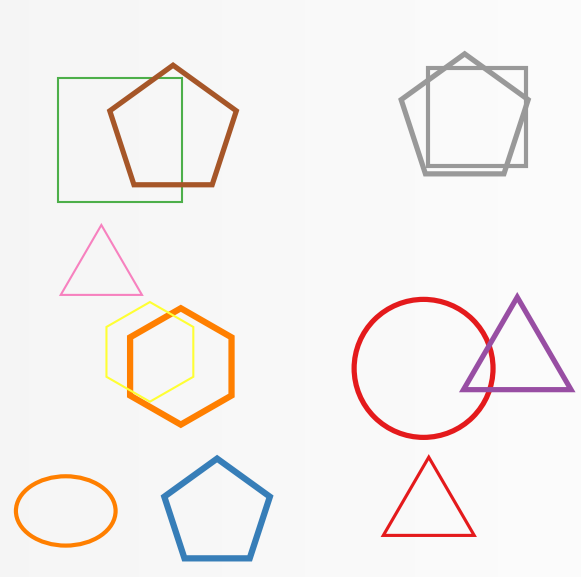[{"shape": "triangle", "thickness": 1.5, "radius": 0.45, "center": [0.738, 0.117]}, {"shape": "circle", "thickness": 2.5, "radius": 0.6, "center": [0.729, 0.361]}, {"shape": "pentagon", "thickness": 3, "radius": 0.48, "center": [0.373, 0.11]}, {"shape": "square", "thickness": 1, "radius": 0.53, "center": [0.207, 0.756]}, {"shape": "triangle", "thickness": 2.5, "radius": 0.53, "center": [0.89, 0.378]}, {"shape": "oval", "thickness": 2, "radius": 0.43, "center": [0.113, 0.114]}, {"shape": "hexagon", "thickness": 3, "radius": 0.5, "center": [0.311, 0.365]}, {"shape": "hexagon", "thickness": 1, "radius": 0.43, "center": [0.258, 0.39]}, {"shape": "pentagon", "thickness": 2.5, "radius": 0.57, "center": [0.298, 0.772]}, {"shape": "triangle", "thickness": 1, "radius": 0.4, "center": [0.174, 0.529]}, {"shape": "square", "thickness": 2, "radius": 0.43, "center": [0.821, 0.797]}, {"shape": "pentagon", "thickness": 2.5, "radius": 0.57, "center": [0.799, 0.791]}]